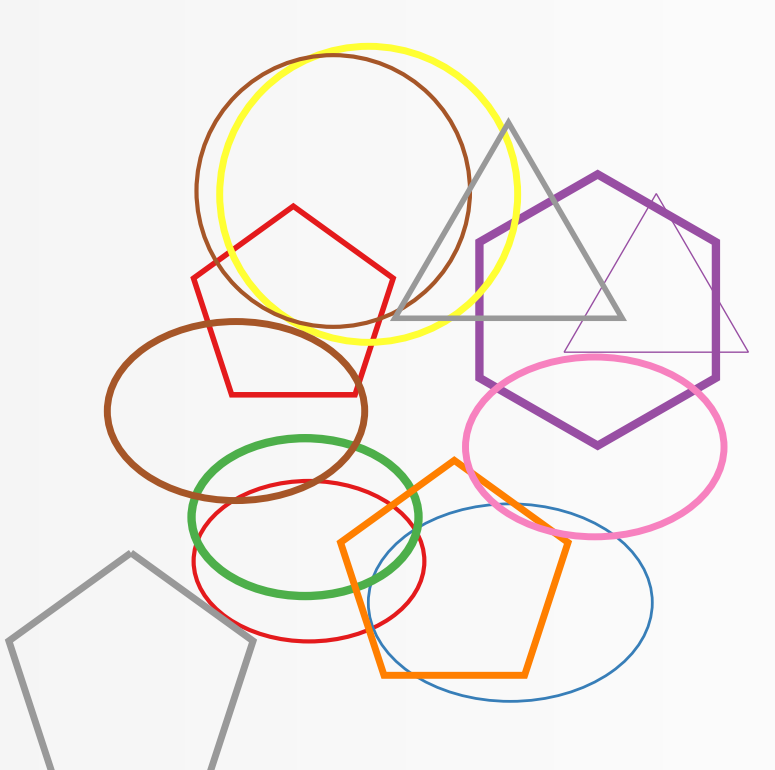[{"shape": "pentagon", "thickness": 2, "radius": 0.68, "center": [0.379, 0.597]}, {"shape": "oval", "thickness": 1.5, "radius": 0.74, "center": [0.399, 0.271]}, {"shape": "oval", "thickness": 1, "radius": 0.92, "center": [0.658, 0.217]}, {"shape": "oval", "thickness": 3, "radius": 0.73, "center": [0.394, 0.328]}, {"shape": "hexagon", "thickness": 3, "radius": 0.88, "center": [0.771, 0.597]}, {"shape": "triangle", "thickness": 0.5, "radius": 0.69, "center": [0.847, 0.611]}, {"shape": "pentagon", "thickness": 2.5, "radius": 0.77, "center": [0.586, 0.248]}, {"shape": "circle", "thickness": 2.5, "radius": 0.96, "center": [0.476, 0.748]}, {"shape": "circle", "thickness": 1.5, "radius": 0.88, "center": [0.43, 0.752]}, {"shape": "oval", "thickness": 2.5, "radius": 0.83, "center": [0.305, 0.466]}, {"shape": "oval", "thickness": 2.5, "radius": 0.83, "center": [0.767, 0.42]}, {"shape": "pentagon", "thickness": 2.5, "radius": 0.83, "center": [0.169, 0.116]}, {"shape": "triangle", "thickness": 2, "radius": 0.85, "center": [0.656, 0.671]}]